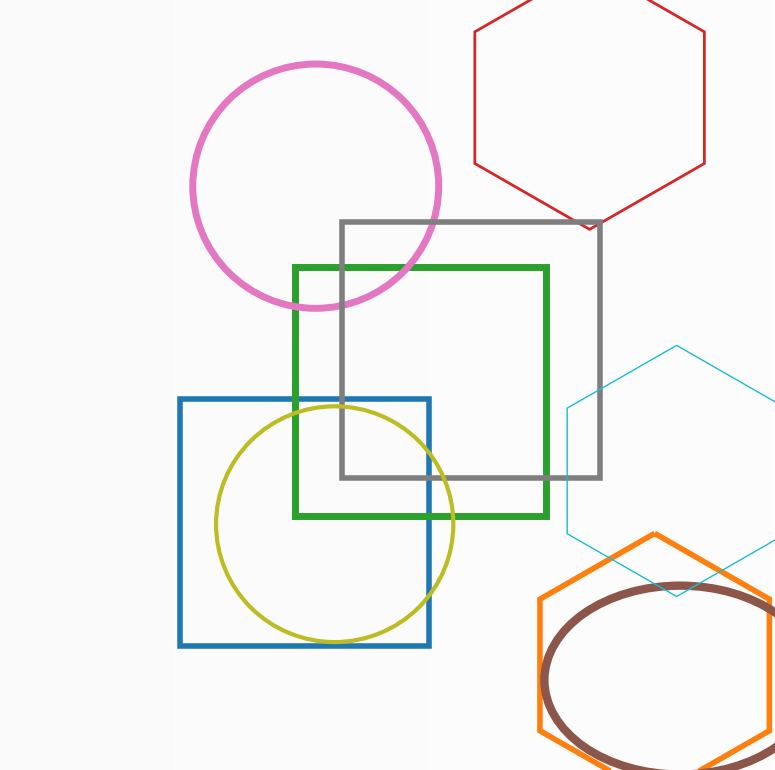[{"shape": "square", "thickness": 2, "radius": 0.8, "center": [0.393, 0.322]}, {"shape": "hexagon", "thickness": 2, "radius": 0.85, "center": [0.845, 0.136]}, {"shape": "square", "thickness": 2.5, "radius": 0.81, "center": [0.543, 0.491]}, {"shape": "hexagon", "thickness": 1, "radius": 0.86, "center": [0.761, 0.873]}, {"shape": "oval", "thickness": 3, "radius": 0.88, "center": [0.878, 0.117]}, {"shape": "circle", "thickness": 2.5, "radius": 0.79, "center": [0.407, 0.758]}, {"shape": "square", "thickness": 2, "radius": 0.83, "center": [0.608, 0.546]}, {"shape": "circle", "thickness": 1.5, "radius": 0.77, "center": [0.432, 0.319]}, {"shape": "hexagon", "thickness": 0.5, "radius": 0.82, "center": [0.873, 0.388]}]